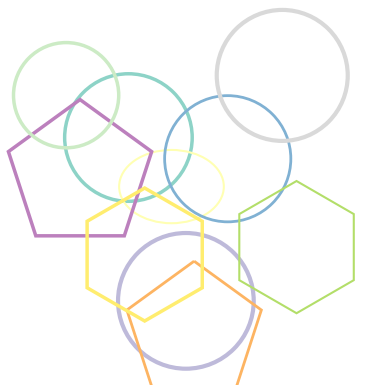[{"shape": "circle", "thickness": 2.5, "radius": 0.83, "center": [0.334, 0.643]}, {"shape": "oval", "thickness": 1.5, "radius": 0.68, "center": [0.445, 0.515]}, {"shape": "circle", "thickness": 3, "radius": 0.88, "center": [0.483, 0.219]}, {"shape": "circle", "thickness": 2, "radius": 0.82, "center": [0.592, 0.588]}, {"shape": "pentagon", "thickness": 2, "radius": 0.92, "center": [0.504, 0.138]}, {"shape": "hexagon", "thickness": 1.5, "radius": 0.86, "center": [0.77, 0.358]}, {"shape": "circle", "thickness": 3, "radius": 0.85, "center": [0.733, 0.804]}, {"shape": "pentagon", "thickness": 2.5, "radius": 0.98, "center": [0.208, 0.546]}, {"shape": "circle", "thickness": 2.5, "radius": 0.68, "center": [0.172, 0.753]}, {"shape": "hexagon", "thickness": 2.5, "radius": 0.86, "center": [0.376, 0.339]}]